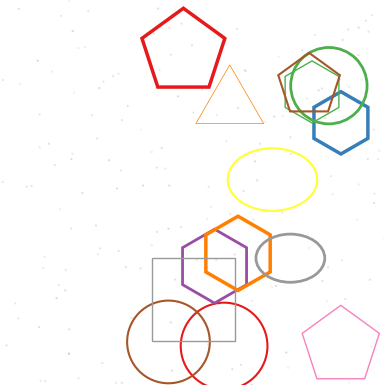[{"shape": "pentagon", "thickness": 2.5, "radius": 0.57, "center": [0.476, 0.865]}, {"shape": "circle", "thickness": 1.5, "radius": 0.56, "center": [0.582, 0.101]}, {"shape": "hexagon", "thickness": 2.5, "radius": 0.4, "center": [0.886, 0.681]}, {"shape": "hexagon", "thickness": 1, "radius": 0.4, "center": [0.81, 0.761]}, {"shape": "circle", "thickness": 2, "radius": 0.5, "center": [0.854, 0.777]}, {"shape": "hexagon", "thickness": 2, "radius": 0.48, "center": [0.557, 0.309]}, {"shape": "hexagon", "thickness": 2.5, "radius": 0.48, "center": [0.618, 0.342]}, {"shape": "triangle", "thickness": 0.5, "radius": 0.51, "center": [0.597, 0.73]}, {"shape": "oval", "thickness": 1.5, "radius": 0.58, "center": [0.708, 0.534]}, {"shape": "pentagon", "thickness": 1.5, "radius": 0.42, "center": [0.803, 0.779]}, {"shape": "circle", "thickness": 1.5, "radius": 0.54, "center": [0.438, 0.112]}, {"shape": "pentagon", "thickness": 1, "radius": 0.53, "center": [0.885, 0.101]}, {"shape": "square", "thickness": 1, "radius": 0.54, "center": [0.503, 0.222]}, {"shape": "oval", "thickness": 2, "radius": 0.45, "center": [0.754, 0.329]}]